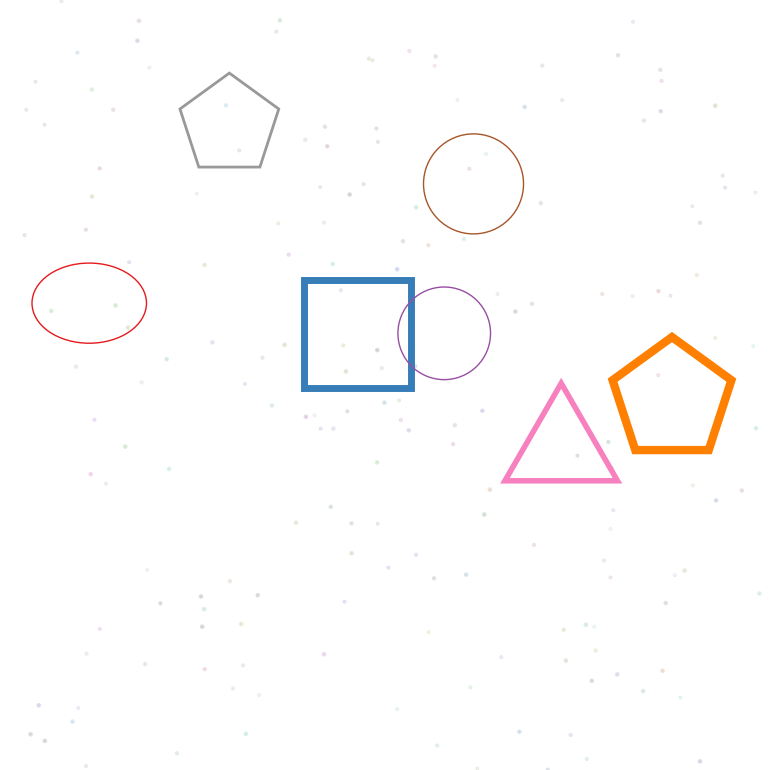[{"shape": "oval", "thickness": 0.5, "radius": 0.37, "center": [0.116, 0.606]}, {"shape": "square", "thickness": 2.5, "radius": 0.35, "center": [0.464, 0.566]}, {"shape": "circle", "thickness": 0.5, "radius": 0.3, "center": [0.577, 0.567]}, {"shape": "pentagon", "thickness": 3, "radius": 0.41, "center": [0.873, 0.481]}, {"shape": "circle", "thickness": 0.5, "radius": 0.32, "center": [0.615, 0.761]}, {"shape": "triangle", "thickness": 2, "radius": 0.42, "center": [0.729, 0.418]}, {"shape": "pentagon", "thickness": 1, "radius": 0.34, "center": [0.298, 0.838]}]